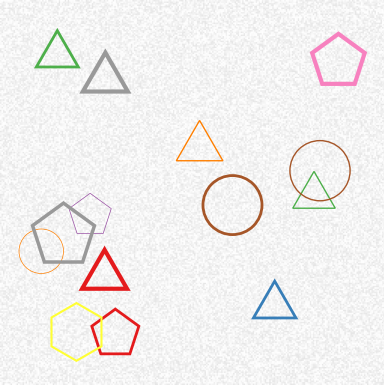[{"shape": "triangle", "thickness": 3, "radius": 0.34, "center": [0.272, 0.284]}, {"shape": "pentagon", "thickness": 2, "radius": 0.32, "center": [0.3, 0.133]}, {"shape": "triangle", "thickness": 2, "radius": 0.32, "center": [0.713, 0.206]}, {"shape": "triangle", "thickness": 1, "radius": 0.32, "center": [0.816, 0.491]}, {"shape": "triangle", "thickness": 2, "radius": 0.31, "center": [0.149, 0.857]}, {"shape": "pentagon", "thickness": 0.5, "radius": 0.29, "center": [0.234, 0.44]}, {"shape": "circle", "thickness": 0.5, "radius": 0.29, "center": [0.107, 0.347]}, {"shape": "triangle", "thickness": 1, "radius": 0.35, "center": [0.518, 0.617]}, {"shape": "hexagon", "thickness": 1.5, "radius": 0.37, "center": [0.199, 0.138]}, {"shape": "circle", "thickness": 1, "radius": 0.39, "center": [0.831, 0.557]}, {"shape": "circle", "thickness": 2, "radius": 0.38, "center": [0.604, 0.467]}, {"shape": "pentagon", "thickness": 3, "radius": 0.36, "center": [0.879, 0.84]}, {"shape": "pentagon", "thickness": 2.5, "radius": 0.42, "center": [0.165, 0.388]}, {"shape": "triangle", "thickness": 3, "radius": 0.34, "center": [0.274, 0.796]}]